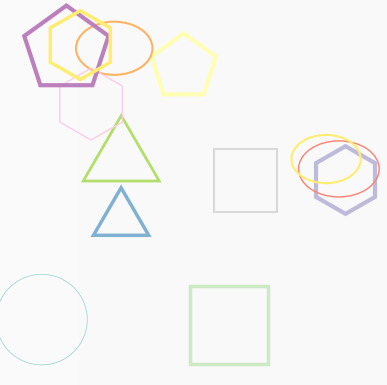[{"shape": "circle", "thickness": 0.5, "radius": 0.59, "center": [0.108, 0.17]}, {"shape": "pentagon", "thickness": 3, "radius": 0.44, "center": [0.474, 0.826]}, {"shape": "hexagon", "thickness": 3, "radius": 0.44, "center": [0.892, 0.532]}, {"shape": "oval", "thickness": 1, "radius": 0.52, "center": [0.875, 0.561]}, {"shape": "triangle", "thickness": 2.5, "radius": 0.41, "center": [0.312, 0.43]}, {"shape": "oval", "thickness": 1.5, "radius": 0.49, "center": [0.295, 0.875]}, {"shape": "triangle", "thickness": 2, "radius": 0.57, "center": [0.313, 0.586]}, {"shape": "hexagon", "thickness": 1, "radius": 0.47, "center": [0.235, 0.73]}, {"shape": "square", "thickness": 1.5, "radius": 0.41, "center": [0.633, 0.531]}, {"shape": "pentagon", "thickness": 3, "radius": 0.57, "center": [0.171, 0.871]}, {"shape": "square", "thickness": 2.5, "radius": 0.5, "center": [0.592, 0.156]}, {"shape": "oval", "thickness": 1.5, "radius": 0.45, "center": [0.841, 0.587]}, {"shape": "hexagon", "thickness": 2.5, "radius": 0.45, "center": [0.207, 0.883]}]